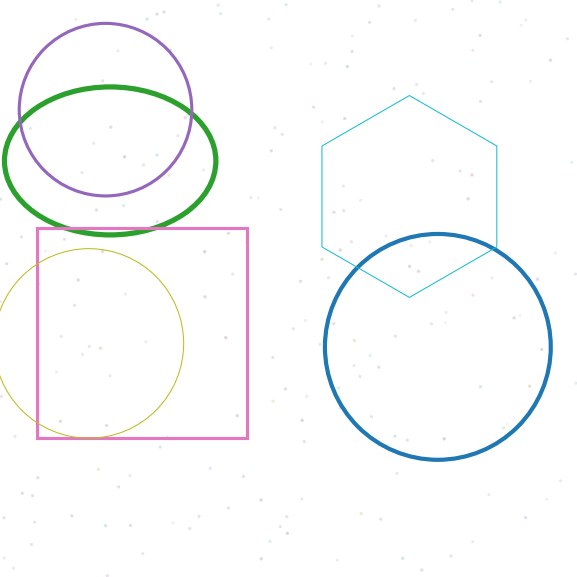[{"shape": "circle", "thickness": 2, "radius": 0.98, "center": [0.758, 0.398]}, {"shape": "oval", "thickness": 2.5, "radius": 0.92, "center": [0.191, 0.72]}, {"shape": "circle", "thickness": 1.5, "radius": 0.75, "center": [0.183, 0.809]}, {"shape": "square", "thickness": 1.5, "radius": 0.91, "center": [0.246, 0.422]}, {"shape": "circle", "thickness": 0.5, "radius": 0.82, "center": [0.154, 0.404]}, {"shape": "hexagon", "thickness": 0.5, "radius": 0.87, "center": [0.709, 0.659]}]